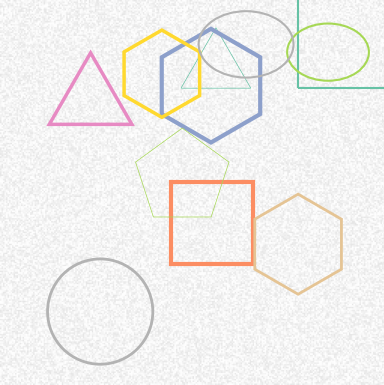[{"shape": "triangle", "thickness": 0.5, "radius": 0.52, "center": [0.561, 0.823]}, {"shape": "square", "thickness": 1.5, "radius": 0.59, "center": [0.891, 0.888]}, {"shape": "square", "thickness": 3, "radius": 0.53, "center": [0.552, 0.421]}, {"shape": "hexagon", "thickness": 3, "radius": 0.74, "center": [0.548, 0.778]}, {"shape": "triangle", "thickness": 2.5, "radius": 0.62, "center": [0.235, 0.739]}, {"shape": "pentagon", "thickness": 0.5, "radius": 0.64, "center": [0.473, 0.54]}, {"shape": "oval", "thickness": 1.5, "radius": 0.53, "center": [0.852, 0.865]}, {"shape": "hexagon", "thickness": 2.5, "radius": 0.57, "center": [0.42, 0.809]}, {"shape": "hexagon", "thickness": 2, "radius": 0.65, "center": [0.774, 0.366]}, {"shape": "oval", "thickness": 1.5, "radius": 0.62, "center": [0.639, 0.885]}, {"shape": "circle", "thickness": 2, "radius": 0.68, "center": [0.26, 0.191]}]